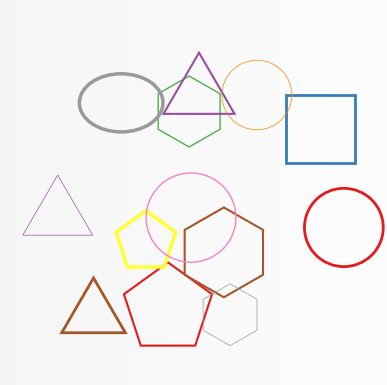[{"shape": "circle", "thickness": 2, "radius": 0.51, "center": [0.887, 0.409]}, {"shape": "pentagon", "thickness": 1.5, "radius": 0.6, "center": [0.434, 0.199]}, {"shape": "square", "thickness": 2, "radius": 0.44, "center": [0.827, 0.664]}, {"shape": "hexagon", "thickness": 1, "radius": 0.46, "center": [0.488, 0.71]}, {"shape": "triangle", "thickness": 0.5, "radius": 0.52, "center": [0.149, 0.441]}, {"shape": "triangle", "thickness": 1.5, "radius": 0.53, "center": [0.514, 0.757]}, {"shape": "circle", "thickness": 0.5, "radius": 0.45, "center": [0.663, 0.753]}, {"shape": "pentagon", "thickness": 2.5, "radius": 0.4, "center": [0.376, 0.372]}, {"shape": "hexagon", "thickness": 1.5, "radius": 0.58, "center": [0.578, 0.345]}, {"shape": "triangle", "thickness": 2, "radius": 0.47, "center": [0.241, 0.183]}, {"shape": "circle", "thickness": 1, "radius": 0.58, "center": [0.493, 0.435]}, {"shape": "oval", "thickness": 2.5, "radius": 0.54, "center": [0.313, 0.733]}, {"shape": "hexagon", "thickness": 0.5, "radius": 0.4, "center": [0.594, 0.182]}]